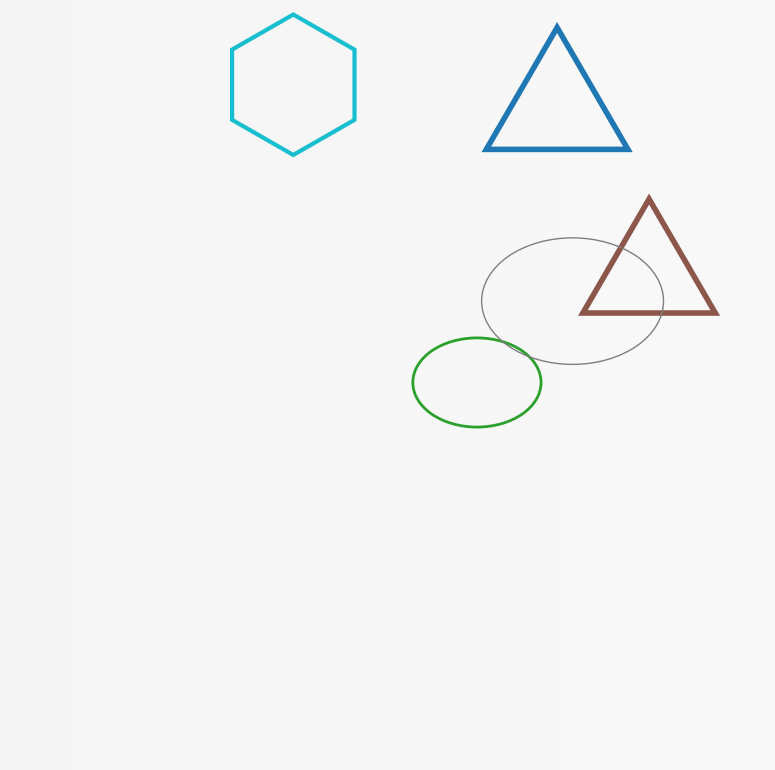[{"shape": "triangle", "thickness": 2, "radius": 0.53, "center": [0.719, 0.859]}, {"shape": "oval", "thickness": 1, "radius": 0.41, "center": [0.615, 0.503]}, {"shape": "triangle", "thickness": 2, "radius": 0.49, "center": [0.838, 0.643]}, {"shape": "oval", "thickness": 0.5, "radius": 0.59, "center": [0.739, 0.609]}, {"shape": "hexagon", "thickness": 1.5, "radius": 0.46, "center": [0.378, 0.89]}]